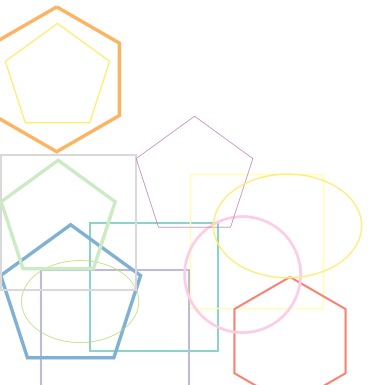[{"shape": "square", "thickness": 1.5, "radius": 0.83, "center": [0.4, 0.254]}, {"shape": "square", "thickness": 1, "radius": 0.87, "center": [0.667, 0.374]}, {"shape": "square", "thickness": 1.5, "radius": 0.96, "center": [0.299, 0.107]}, {"shape": "hexagon", "thickness": 1.5, "radius": 0.83, "center": [0.753, 0.114]}, {"shape": "pentagon", "thickness": 2.5, "radius": 0.95, "center": [0.183, 0.225]}, {"shape": "hexagon", "thickness": 2.5, "radius": 0.94, "center": [0.147, 0.794]}, {"shape": "oval", "thickness": 0.5, "radius": 0.76, "center": [0.208, 0.217]}, {"shape": "circle", "thickness": 2, "radius": 0.75, "center": [0.63, 0.287]}, {"shape": "square", "thickness": 1.5, "radius": 0.88, "center": [0.177, 0.422]}, {"shape": "pentagon", "thickness": 0.5, "radius": 0.8, "center": [0.505, 0.539]}, {"shape": "pentagon", "thickness": 2.5, "radius": 0.78, "center": [0.151, 0.428]}, {"shape": "oval", "thickness": 1, "radius": 0.96, "center": [0.747, 0.413]}, {"shape": "pentagon", "thickness": 1, "radius": 0.71, "center": [0.149, 0.797]}]